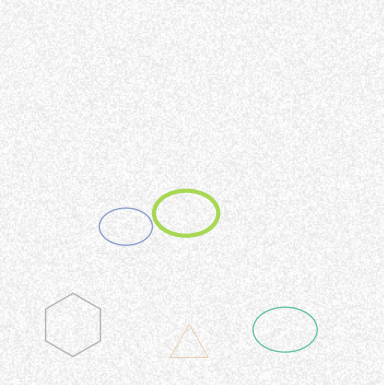[{"shape": "oval", "thickness": 1, "radius": 0.42, "center": [0.741, 0.144]}, {"shape": "oval", "thickness": 1, "radius": 0.34, "center": [0.327, 0.411]}, {"shape": "oval", "thickness": 3, "radius": 0.42, "center": [0.483, 0.446]}, {"shape": "triangle", "thickness": 0.5, "radius": 0.29, "center": [0.491, 0.1]}, {"shape": "hexagon", "thickness": 1, "radius": 0.41, "center": [0.19, 0.156]}]